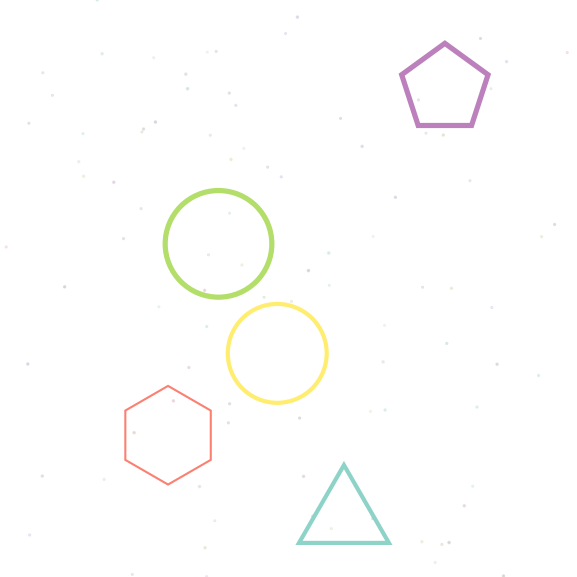[{"shape": "triangle", "thickness": 2, "radius": 0.45, "center": [0.596, 0.104]}, {"shape": "hexagon", "thickness": 1, "radius": 0.43, "center": [0.291, 0.246]}, {"shape": "circle", "thickness": 2.5, "radius": 0.46, "center": [0.378, 0.577]}, {"shape": "pentagon", "thickness": 2.5, "radius": 0.39, "center": [0.77, 0.845]}, {"shape": "circle", "thickness": 2, "radius": 0.43, "center": [0.48, 0.387]}]